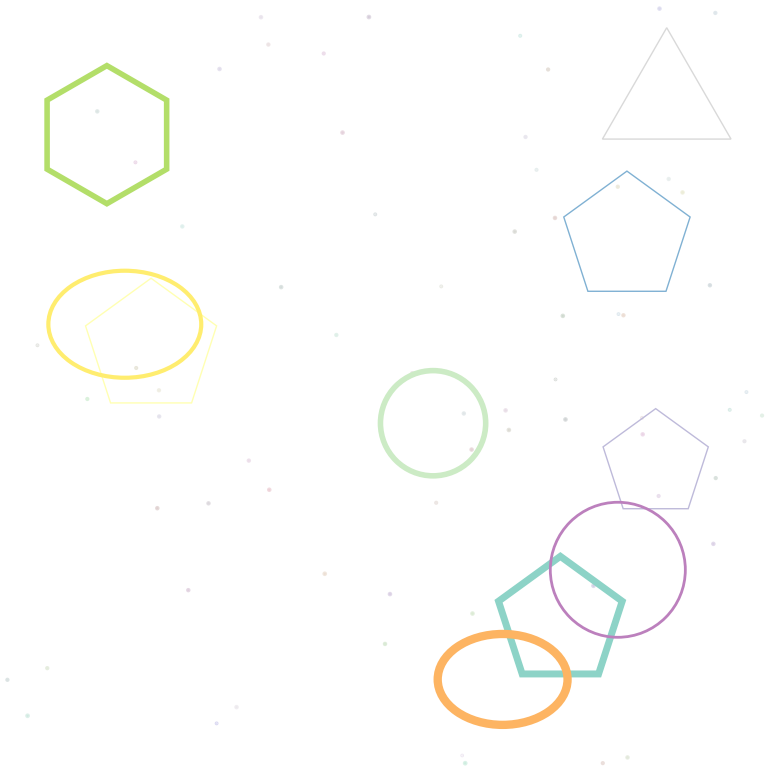[{"shape": "pentagon", "thickness": 2.5, "radius": 0.42, "center": [0.728, 0.193]}, {"shape": "pentagon", "thickness": 0.5, "radius": 0.45, "center": [0.196, 0.549]}, {"shape": "pentagon", "thickness": 0.5, "radius": 0.36, "center": [0.852, 0.397]}, {"shape": "pentagon", "thickness": 0.5, "radius": 0.43, "center": [0.814, 0.692]}, {"shape": "oval", "thickness": 3, "radius": 0.42, "center": [0.653, 0.118]}, {"shape": "hexagon", "thickness": 2, "radius": 0.45, "center": [0.139, 0.825]}, {"shape": "triangle", "thickness": 0.5, "radius": 0.48, "center": [0.866, 0.868]}, {"shape": "circle", "thickness": 1, "radius": 0.44, "center": [0.802, 0.26]}, {"shape": "circle", "thickness": 2, "radius": 0.34, "center": [0.562, 0.45]}, {"shape": "oval", "thickness": 1.5, "radius": 0.5, "center": [0.162, 0.579]}]